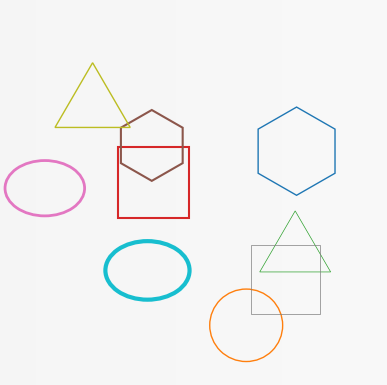[{"shape": "hexagon", "thickness": 1, "radius": 0.57, "center": [0.765, 0.607]}, {"shape": "circle", "thickness": 1, "radius": 0.47, "center": [0.635, 0.155]}, {"shape": "triangle", "thickness": 0.5, "radius": 0.53, "center": [0.762, 0.346]}, {"shape": "square", "thickness": 1.5, "radius": 0.46, "center": [0.397, 0.525]}, {"shape": "hexagon", "thickness": 1.5, "radius": 0.46, "center": [0.392, 0.622]}, {"shape": "oval", "thickness": 2, "radius": 0.51, "center": [0.116, 0.511]}, {"shape": "square", "thickness": 0.5, "radius": 0.45, "center": [0.737, 0.273]}, {"shape": "triangle", "thickness": 1, "radius": 0.56, "center": [0.239, 0.725]}, {"shape": "oval", "thickness": 3, "radius": 0.54, "center": [0.381, 0.298]}]